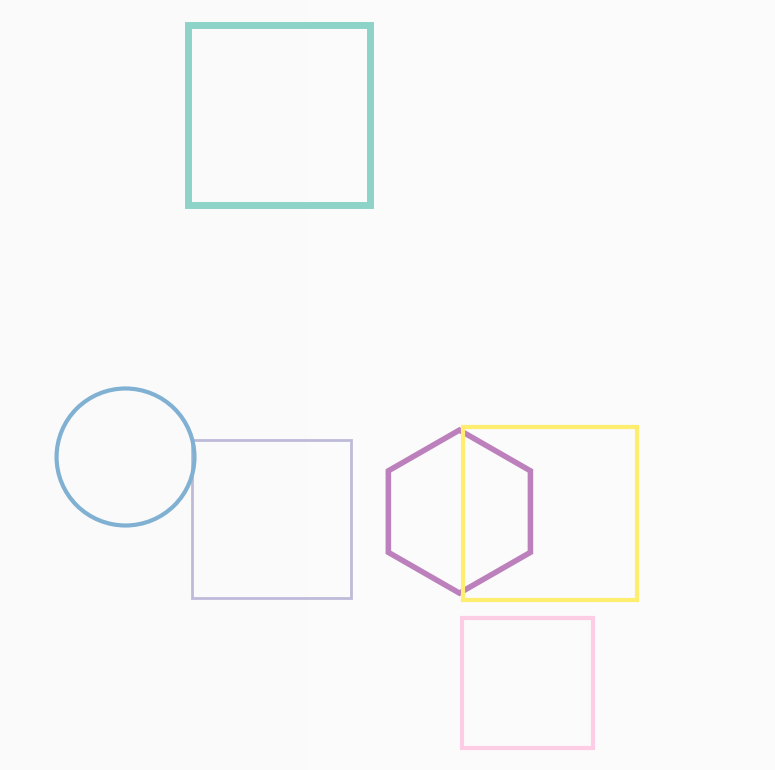[{"shape": "square", "thickness": 2.5, "radius": 0.59, "center": [0.36, 0.851]}, {"shape": "square", "thickness": 1, "radius": 0.51, "center": [0.35, 0.326]}, {"shape": "circle", "thickness": 1.5, "radius": 0.44, "center": [0.162, 0.407]}, {"shape": "square", "thickness": 1.5, "radius": 0.42, "center": [0.681, 0.113]}, {"shape": "hexagon", "thickness": 2, "radius": 0.53, "center": [0.593, 0.336]}, {"shape": "square", "thickness": 1.5, "radius": 0.56, "center": [0.71, 0.333]}]